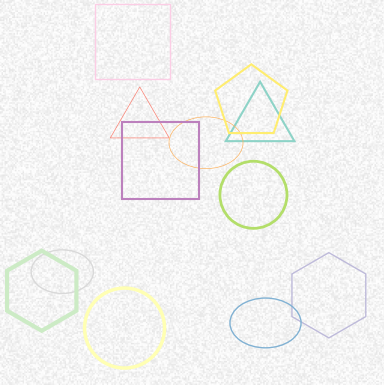[{"shape": "triangle", "thickness": 1.5, "radius": 0.51, "center": [0.676, 0.685]}, {"shape": "circle", "thickness": 2.5, "radius": 0.52, "center": [0.324, 0.148]}, {"shape": "hexagon", "thickness": 1, "radius": 0.55, "center": [0.854, 0.233]}, {"shape": "triangle", "thickness": 0.5, "radius": 0.44, "center": [0.363, 0.686]}, {"shape": "oval", "thickness": 1, "radius": 0.46, "center": [0.69, 0.161]}, {"shape": "oval", "thickness": 0.5, "radius": 0.48, "center": [0.535, 0.629]}, {"shape": "circle", "thickness": 2, "radius": 0.44, "center": [0.658, 0.494]}, {"shape": "square", "thickness": 1, "radius": 0.48, "center": [0.344, 0.893]}, {"shape": "oval", "thickness": 1, "radius": 0.4, "center": [0.162, 0.294]}, {"shape": "square", "thickness": 1.5, "radius": 0.49, "center": [0.417, 0.583]}, {"shape": "hexagon", "thickness": 3, "radius": 0.52, "center": [0.108, 0.245]}, {"shape": "pentagon", "thickness": 1.5, "radius": 0.49, "center": [0.653, 0.734]}]